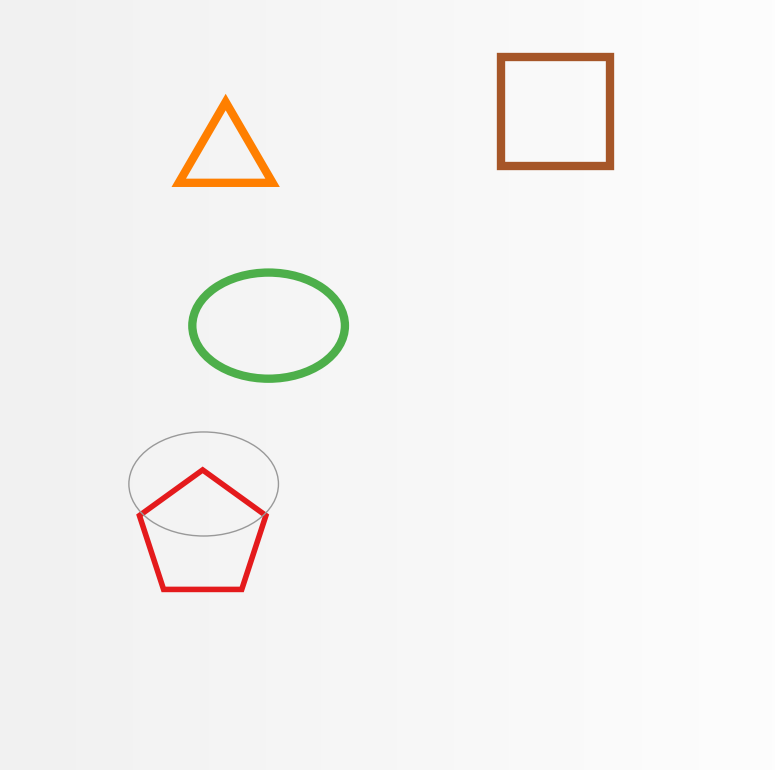[{"shape": "pentagon", "thickness": 2, "radius": 0.43, "center": [0.262, 0.304]}, {"shape": "oval", "thickness": 3, "radius": 0.49, "center": [0.347, 0.577]}, {"shape": "triangle", "thickness": 3, "radius": 0.35, "center": [0.291, 0.798]}, {"shape": "square", "thickness": 3, "radius": 0.35, "center": [0.717, 0.855]}, {"shape": "oval", "thickness": 0.5, "radius": 0.48, "center": [0.263, 0.371]}]